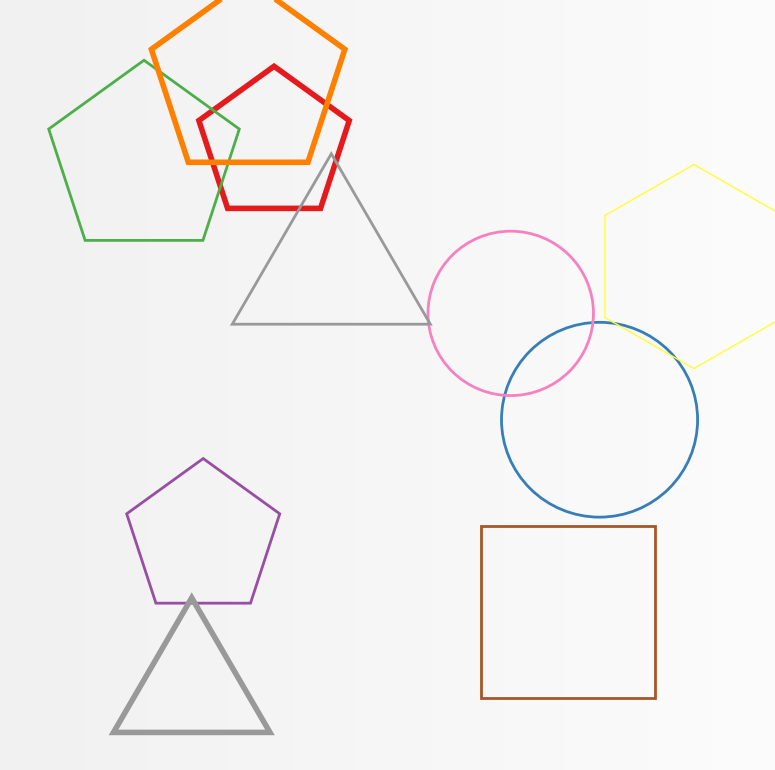[{"shape": "pentagon", "thickness": 2, "radius": 0.51, "center": [0.354, 0.812]}, {"shape": "circle", "thickness": 1, "radius": 0.63, "center": [0.774, 0.455]}, {"shape": "pentagon", "thickness": 1, "radius": 0.65, "center": [0.186, 0.792]}, {"shape": "pentagon", "thickness": 1, "radius": 0.52, "center": [0.262, 0.301]}, {"shape": "pentagon", "thickness": 2, "radius": 0.66, "center": [0.32, 0.895]}, {"shape": "hexagon", "thickness": 0.5, "radius": 0.66, "center": [0.895, 0.654]}, {"shape": "square", "thickness": 1, "radius": 0.56, "center": [0.733, 0.205]}, {"shape": "circle", "thickness": 1, "radius": 0.53, "center": [0.659, 0.593]}, {"shape": "triangle", "thickness": 1, "radius": 0.74, "center": [0.427, 0.653]}, {"shape": "triangle", "thickness": 2, "radius": 0.58, "center": [0.247, 0.107]}]